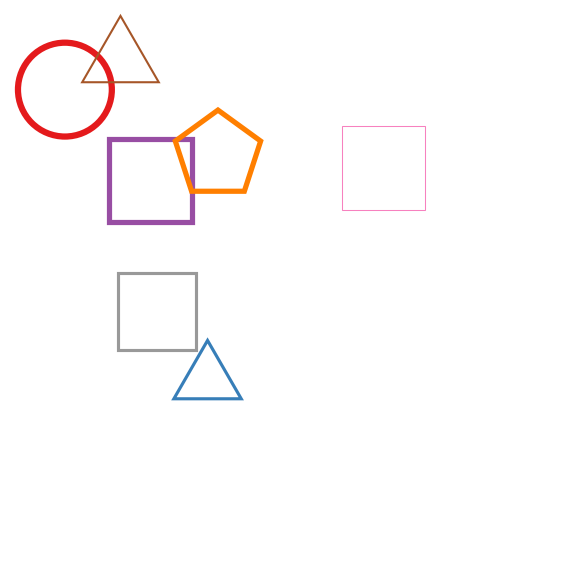[{"shape": "circle", "thickness": 3, "radius": 0.41, "center": [0.112, 0.844]}, {"shape": "triangle", "thickness": 1.5, "radius": 0.34, "center": [0.359, 0.342]}, {"shape": "square", "thickness": 2.5, "radius": 0.36, "center": [0.26, 0.687]}, {"shape": "pentagon", "thickness": 2.5, "radius": 0.39, "center": [0.377, 0.731]}, {"shape": "triangle", "thickness": 1, "radius": 0.38, "center": [0.209, 0.895]}, {"shape": "square", "thickness": 0.5, "radius": 0.36, "center": [0.663, 0.708]}, {"shape": "square", "thickness": 1.5, "radius": 0.34, "center": [0.272, 0.459]}]